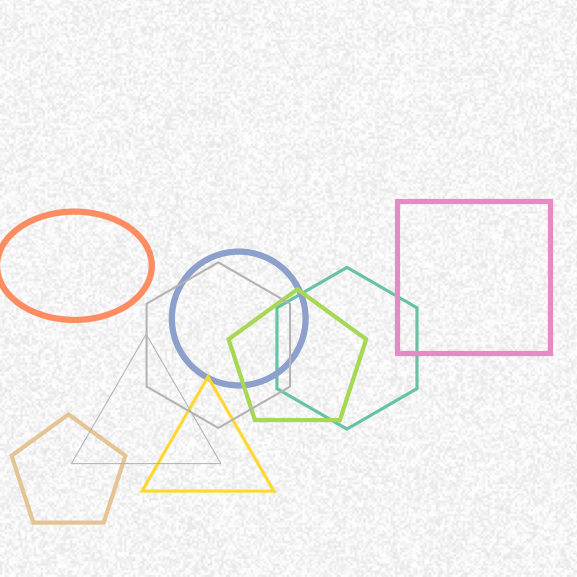[{"shape": "hexagon", "thickness": 1.5, "radius": 0.7, "center": [0.601, 0.396]}, {"shape": "oval", "thickness": 3, "radius": 0.67, "center": [0.129, 0.539]}, {"shape": "circle", "thickness": 3, "radius": 0.58, "center": [0.413, 0.448]}, {"shape": "square", "thickness": 2.5, "radius": 0.66, "center": [0.82, 0.519]}, {"shape": "pentagon", "thickness": 2, "radius": 0.63, "center": [0.515, 0.373]}, {"shape": "triangle", "thickness": 1.5, "radius": 0.66, "center": [0.36, 0.215]}, {"shape": "pentagon", "thickness": 2, "radius": 0.52, "center": [0.119, 0.178]}, {"shape": "triangle", "thickness": 0.5, "radius": 0.75, "center": [0.253, 0.271]}, {"shape": "hexagon", "thickness": 1, "radius": 0.72, "center": [0.378, 0.401]}]